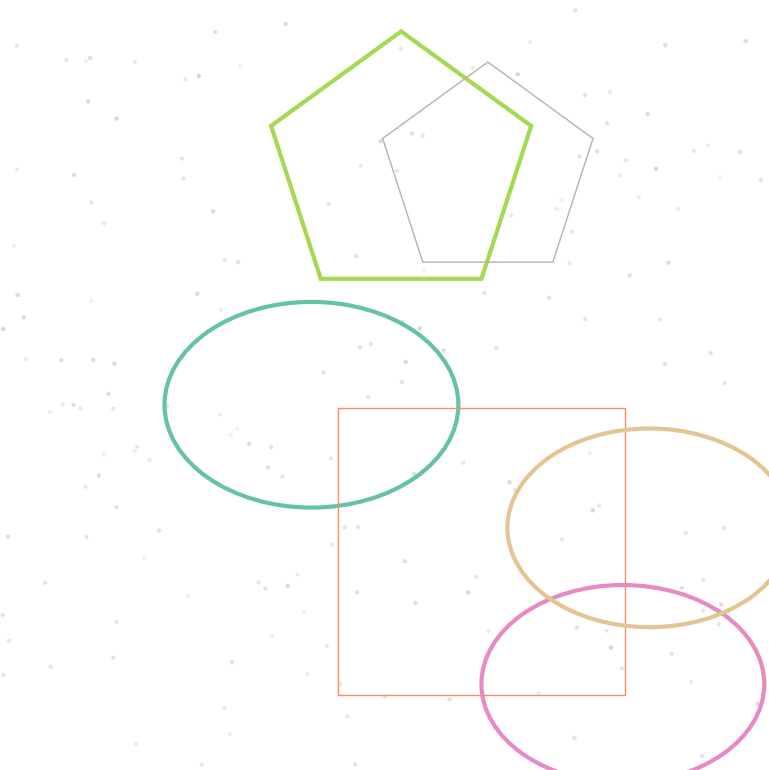[{"shape": "oval", "thickness": 1.5, "radius": 0.95, "center": [0.404, 0.474]}, {"shape": "square", "thickness": 0.5, "radius": 0.93, "center": [0.626, 0.284]}, {"shape": "oval", "thickness": 1.5, "radius": 0.92, "center": [0.809, 0.112]}, {"shape": "pentagon", "thickness": 1.5, "radius": 0.89, "center": [0.521, 0.782]}, {"shape": "oval", "thickness": 1.5, "radius": 0.92, "center": [0.843, 0.314]}, {"shape": "pentagon", "thickness": 0.5, "radius": 0.72, "center": [0.634, 0.776]}]